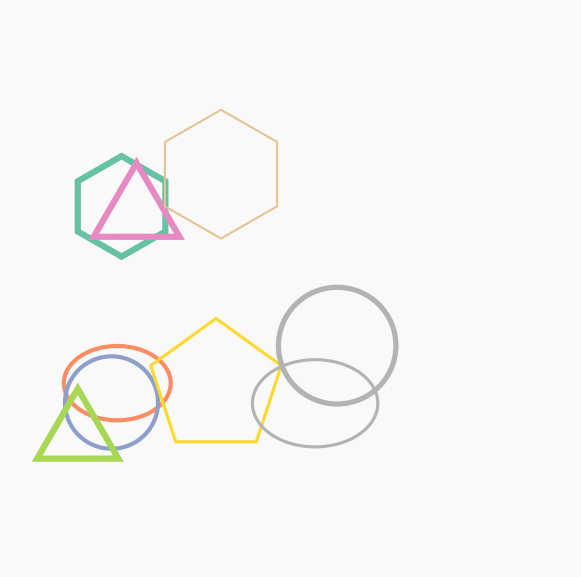[{"shape": "hexagon", "thickness": 3, "radius": 0.43, "center": [0.209, 0.642]}, {"shape": "oval", "thickness": 2, "radius": 0.46, "center": [0.202, 0.336]}, {"shape": "circle", "thickness": 2, "radius": 0.4, "center": [0.192, 0.302]}, {"shape": "triangle", "thickness": 3, "radius": 0.43, "center": [0.235, 0.632]}, {"shape": "triangle", "thickness": 3, "radius": 0.4, "center": [0.134, 0.245]}, {"shape": "pentagon", "thickness": 1.5, "radius": 0.59, "center": [0.372, 0.33]}, {"shape": "hexagon", "thickness": 1, "radius": 0.56, "center": [0.38, 0.698]}, {"shape": "circle", "thickness": 2.5, "radius": 0.51, "center": [0.58, 0.401]}, {"shape": "oval", "thickness": 1.5, "radius": 0.54, "center": [0.542, 0.301]}]